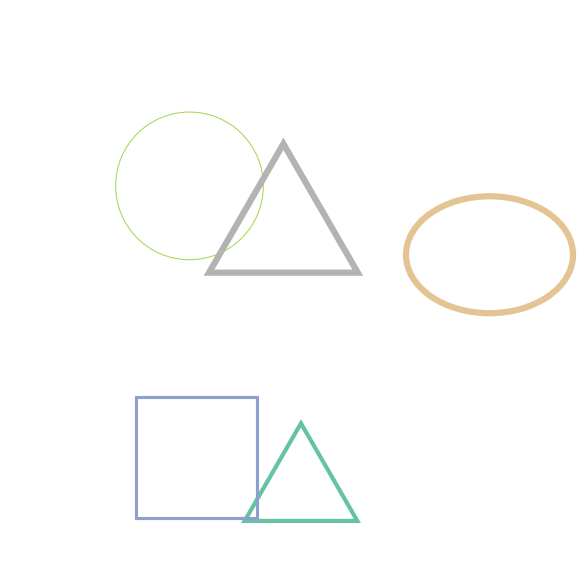[{"shape": "triangle", "thickness": 2, "radius": 0.56, "center": [0.521, 0.153]}, {"shape": "square", "thickness": 1.5, "radius": 0.52, "center": [0.34, 0.207]}, {"shape": "circle", "thickness": 0.5, "radius": 0.64, "center": [0.328, 0.677]}, {"shape": "oval", "thickness": 3, "radius": 0.72, "center": [0.848, 0.558]}, {"shape": "triangle", "thickness": 3, "radius": 0.74, "center": [0.491, 0.601]}]